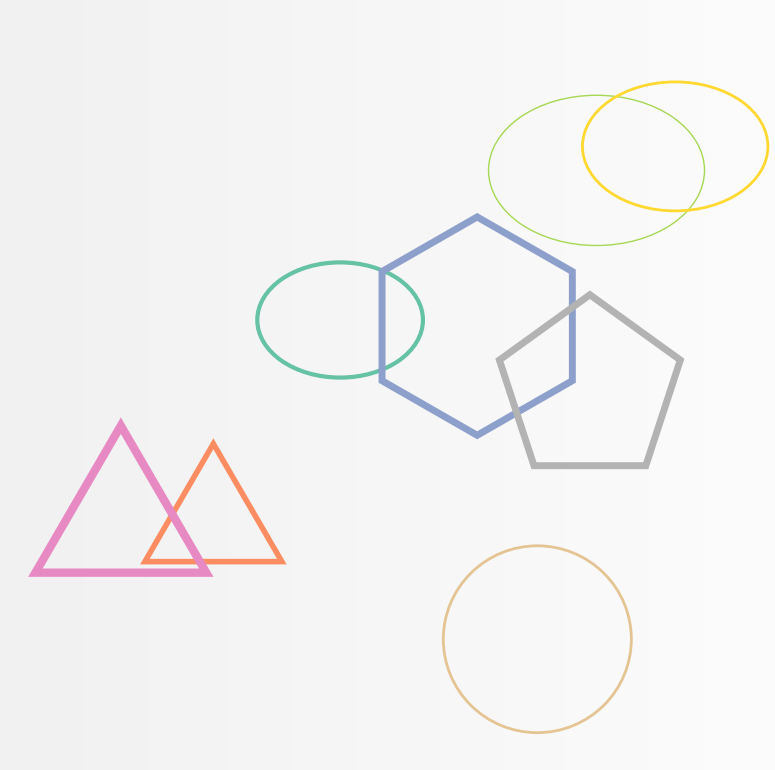[{"shape": "oval", "thickness": 1.5, "radius": 0.53, "center": [0.439, 0.584]}, {"shape": "triangle", "thickness": 2, "radius": 0.51, "center": [0.275, 0.322]}, {"shape": "hexagon", "thickness": 2.5, "radius": 0.71, "center": [0.616, 0.576]}, {"shape": "triangle", "thickness": 3, "radius": 0.64, "center": [0.156, 0.32]}, {"shape": "oval", "thickness": 0.5, "radius": 0.7, "center": [0.77, 0.779]}, {"shape": "oval", "thickness": 1, "radius": 0.6, "center": [0.871, 0.81]}, {"shape": "circle", "thickness": 1, "radius": 0.61, "center": [0.693, 0.17]}, {"shape": "pentagon", "thickness": 2.5, "radius": 0.61, "center": [0.761, 0.494]}]